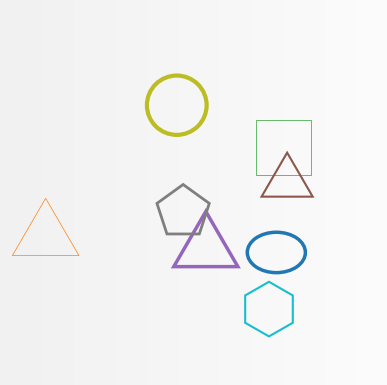[{"shape": "oval", "thickness": 2.5, "radius": 0.37, "center": [0.713, 0.344]}, {"shape": "triangle", "thickness": 0.5, "radius": 0.5, "center": [0.118, 0.386]}, {"shape": "square", "thickness": 0.5, "radius": 0.36, "center": [0.731, 0.618]}, {"shape": "triangle", "thickness": 2.5, "radius": 0.48, "center": [0.531, 0.355]}, {"shape": "triangle", "thickness": 1.5, "radius": 0.38, "center": [0.741, 0.527]}, {"shape": "pentagon", "thickness": 2, "radius": 0.36, "center": [0.473, 0.45]}, {"shape": "circle", "thickness": 3, "radius": 0.39, "center": [0.456, 0.727]}, {"shape": "hexagon", "thickness": 1.5, "radius": 0.35, "center": [0.694, 0.197]}]